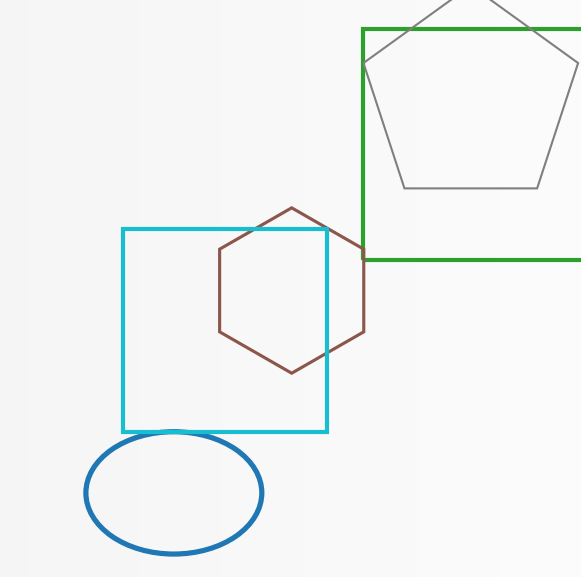[{"shape": "oval", "thickness": 2.5, "radius": 0.76, "center": [0.299, 0.146]}, {"shape": "square", "thickness": 2, "radius": 1.0, "center": [0.824, 0.749]}, {"shape": "hexagon", "thickness": 1.5, "radius": 0.72, "center": [0.502, 0.496]}, {"shape": "pentagon", "thickness": 1, "radius": 0.97, "center": [0.81, 0.83]}, {"shape": "square", "thickness": 2, "radius": 0.88, "center": [0.387, 0.426]}]